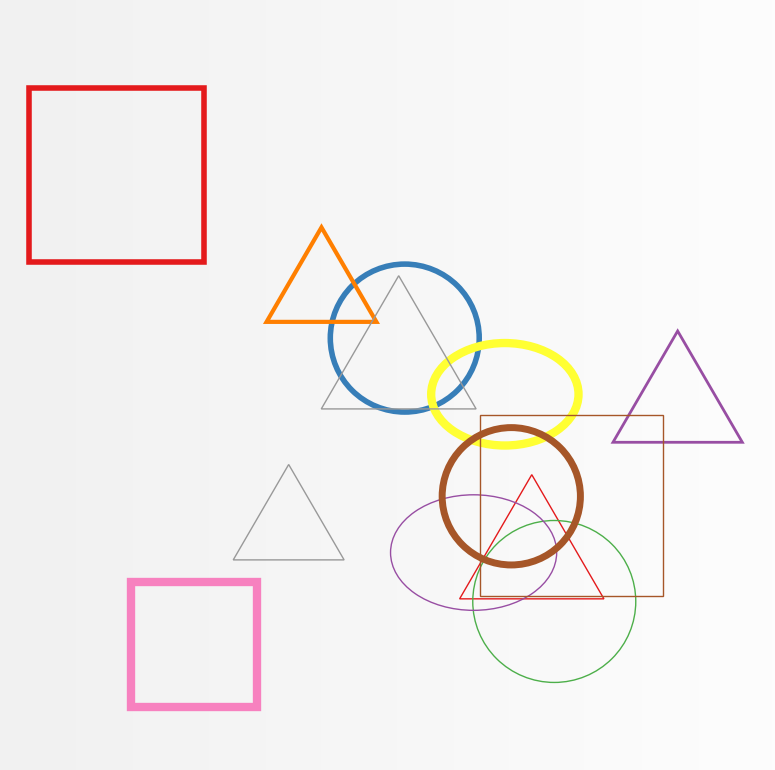[{"shape": "square", "thickness": 2, "radius": 0.56, "center": [0.151, 0.773]}, {"shape": "triangle", "thickness": 0.5, "radius": 0.54, "center": [0.686, 0.276]}, {"shape": "circle", "thickness": 2, "radius": 0.48, "center": [0.522, 0.561]}, {"shape": "circle", "thickness": 0.5, "radius": 0.53, "center": [0.715, 0.219]}, {"shape": "oval", "thickness": 0.5, "radius": 0.54, "center": [0.611, 0.282]}, {"shape": "triangle", "thickness": 1, "radius": 0.48, "center": [0.874, 0.474]}, {"shape": "triangle", "thickness": 1.5, "radius": 0.41, "center": [0.415, 0.623]}, {"shape": "oval", "thickness": 3, "radius": 0.48, "center": [0.651, 0.488]}, {"shape": "square", "thickness": 0.5, "radius": 0.59, "center": [0.738, 0.344]}, {"shape": "circle", "thickness": 2.5, "radius": 0.45, "center": [0.66, 0.355]}, {"shape": "square", "thickness": 3, "radius": 0.41, "center": [0.25, 0.163]}, {"shape": "triangle", "thickness": 0.5, "radius": 0.58, "center": [0.514, 0.527]}, {"shape": "triangle", "thickness": 0.5, "radius": 0.41, "center": [0.372, 0.314]}]